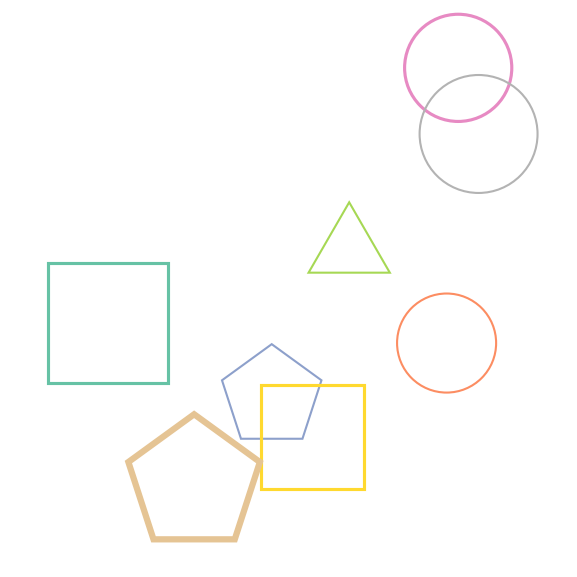[{"shape": "square", "thickness": 1.5, "radius": 0.52, "center": [0.187, 0.439]}, {"shape": "circle", "thickness": 1, "radius": 0.43, "center": [0.773, 0.405]}, {"shape": "pentagon", "thickness": 1, "radius": 0.45, "center": [0.471, 0.313]}, {"shape": "circle", "thickness": 1.5, "radius": 0.46, "center": [0.793, 0.882]}, {"shape": "triangle", "thickness": 1, "radius": 0.41, "center": [0.605, 0.568]}, {"shape": "square", "thickness": 1.5, "radius": 0.45, "center": [0.541, 0.242]}, {"shape": "pentagon", "thickness": 3, "radius": 0.6, "center": [0.336, 0.162]}, {"shape": "circle", "thickness": 1, "radius": 0.51, "center": [0.829, 0.767]}]